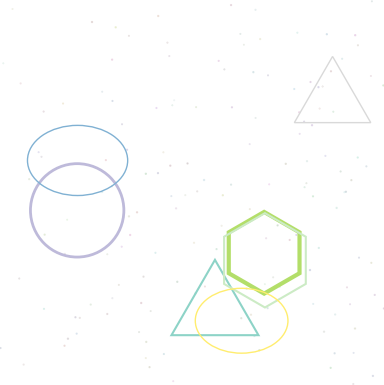[{"shape": "triangle", "thickness": 1.5, "radius": 0.65, "center": [0.558, 0.195]}, {"shape": "circle", "thickness": 2, "radius": 0.61, "center": [0.2, 0.454]}, {"shape": "oval", "thickness": 1, "radius": 0.65, "center": [0.201, 0.583]}, {"shape": "hexagon", "thickness": 3, "radius": 0.53, "center": [0.686, 0.343]}, {"shape": "triangle", "thickness": 1, "radius": 0.57, "center": [0.864, 0.739]}, {"shape": "hexagon", "thickness": 1.5, "radius": 0.61, "center": [0.688, 0.324]}, {"shape": "oval", "thickness": 1, "radius": 0.6, "center": [0.628, 0.167]}]